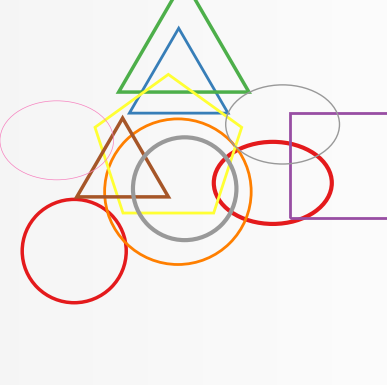[{"shape": "oval", "thickness": 3, "radius": 0.76, "center": [0.704, 0.525]}, {"shape": "circle", "thickness": 2.5, "radius": 0.67, "center": [0.192, 0.348]}, {"shape": "triangle", "thickness": 2, "radius": 0.73, "center": [0.461, 0.78]}, {"shape": "triangle", "thickness": 2.5, "radius": 0.97, "center": [0.474, 0.858]}, {"shape": "square", "thickness": 2, "radius": 0.68, "center": [0.885, 0.571]}, {"shape": "circle", "thickness": 2, "radius": 0.95, "center": [0.459, 0.502]}, {"shape": "pentagon", "thickness": 2, "radius": 1.0, "center": [0.434, 0.608]}, {"shape": "triangle", "thickness": 2.5, "radius": 0.68, "center": [0.316, 0.557]}, {"shape": "oval", "thickness": 0.5, "radius": 0.73, "center": [0.146, 0.636]}, {"shape": "oval", "thickness": 1, "radius": 0.73, "center": [0.729, 0.677]}, {"shape": "circle", "thickness": 3, "radius": 0.67, "center": [0.477, 0.51]}]